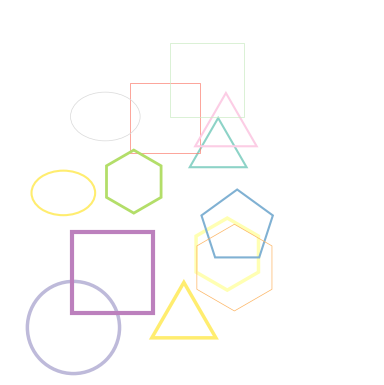[{"shape": "triangle", "thickness": 1.5, "radius": 0.43, "center": [0.567, 0.608]}, {"shape": "hexagon", "thickness": 2.5, "radius": 0.47, "center": [0.59, 0.34]}, {"shape": "circle", "thickness": 2.5, "radius": 0.6, "center": [0.191, 0.149]}, {"shape": "square", "thickness": 0.5, "radius": 0.45, "center": [0.429, 0.694]}, {"shape": "pentagon", "thickness": 1.5, "radius": 0.49, "center": [0.616, 0.41]}, {"shape": "hexagon", "thickness": 0.5, "radius": 0.56, "center": [0.609, 0.305]}, {"shape": "hexagon", "thickness": 2, "radius": 0.41, "center": [0.348, 0.528]}, {"shape": "triangle", "thickness": 1.5, "radius": 0.46, "center": [0.587, 0.666]}, {"shape": "oval", "thickness": 0.5, "radius": 0.45, "center": [0.274, 0.697]}, {"shape": "square", "thickness": 3, "radius": 0.53, "center": [0.291, 0.293]}, {"shape": "square", "thickness": 0.5, "radius": 0.48, "center": [0.537, 0.792]}, {"shape": "oval", "thickness": 1.5, "radius": 0.41, "center": [0.164, 0.499]}, {"shape": "triangle", "thickness": 2.5, "radius": 0.48, "center": [0.478, 0.171]}]